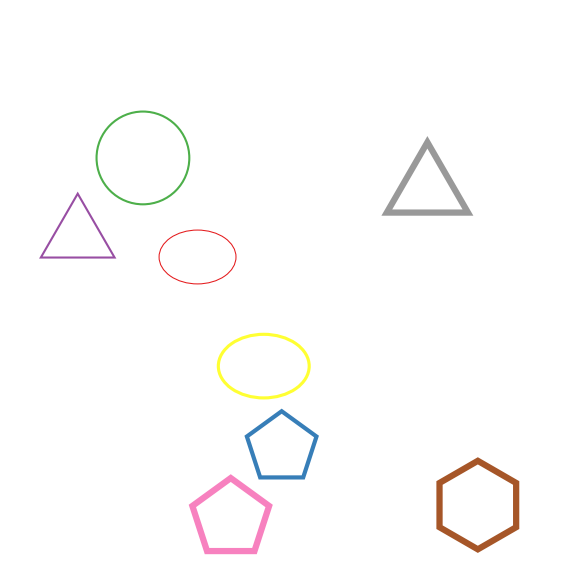[{"shape": "oval", "thickness": 0.5, "radius": 0.33, "center": [0.342, 0.554]}, {"shape": "pentagon", "thickness": 2, "radius": 0.32, "center": [0.488, 0.224]}, {"shape": "circle", "thickness": 1, "radius": 0.4, "center": [0.248, 0.726]}, {"shape": "triangle", "thickness": 1, "radius": 0.37, "center": [0.135, 0.59]}, {"shape": "oval", "thickness": 1.5, "radius": 0.39, "center": [0.457, 0.365]}, {"shape": "hexagon", "thickness": 3, "radius": 0.38, "center": [0.827, 0.125]}, {"shape": "pentagon", "thickness": 3, "radius": 0.35, "center": [0.4, 0.101]}, {"shape": "triangle", "thickness": 3, "radius": 0.41, "center": [0.74, 0.672]}]